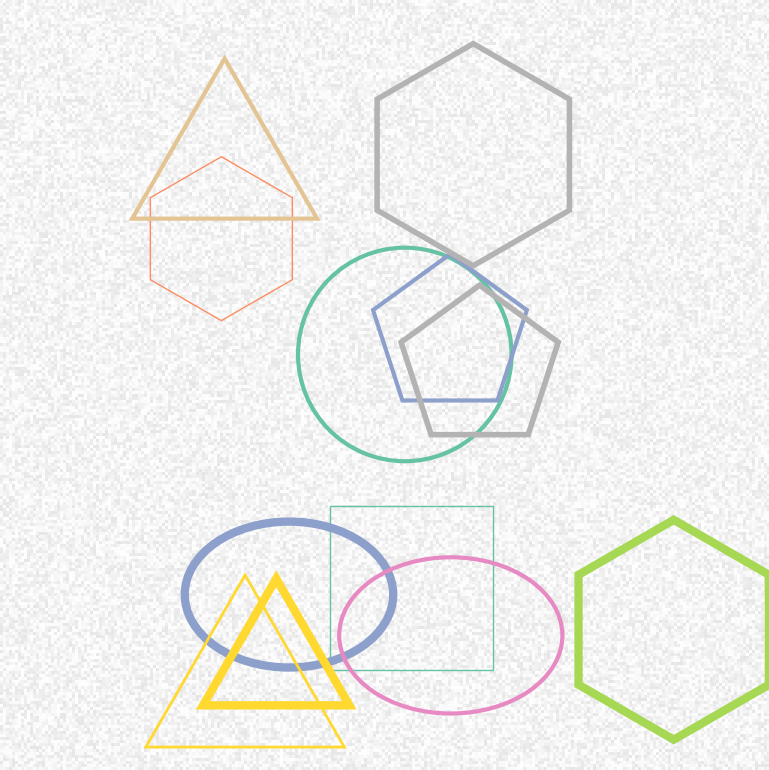[{"shape": "circle", "thickness": 1.5, "radius": 0.69, "center": [0.526, 0.54]}, {"shape": "square", "thickness": 0.5, "radius": 0.53, "center": [0.535, 0.236]}, {"shape": "hexagon", "thickness": 0.5, "radius": 0.53, "center": [0.287, 0.69]}, {"shape": "oval", "thickness": 3, "radius": 0.68, "center": [0.375, 0.228]}, {"shape": "pentagon", "thickness": 1.5, "radius": 0.52, "center": [0.584, 0.565]}, {"shape": "oval", "thickness": 1.5, "radius": 0.72, "center": [0.585, 0.175]}, {"shape": "hexagon", "thickness": 3, "radius": 0.71, "center": [0.875, 0.182]}, {"shape": "triangle", "thickness": 1, "radius": 0.74, "center": [0.318, 0.104]}, {"shape": "triangle", "thickness": 3, "radius": 0.55, "center": [0.359, 0.139]}, {"shape": "triangle", "thickness": 1.5, "radius": 0.69, "center": [0.292, 0.785]}, {"shape": "pentagon", "thickness": 2, "radius": 0.54, "center": [0.623, 0.522]}, {"shape": "hexagon", "thickness": 2, "radius": 0.72, "center": [0.615, 0.799]}]